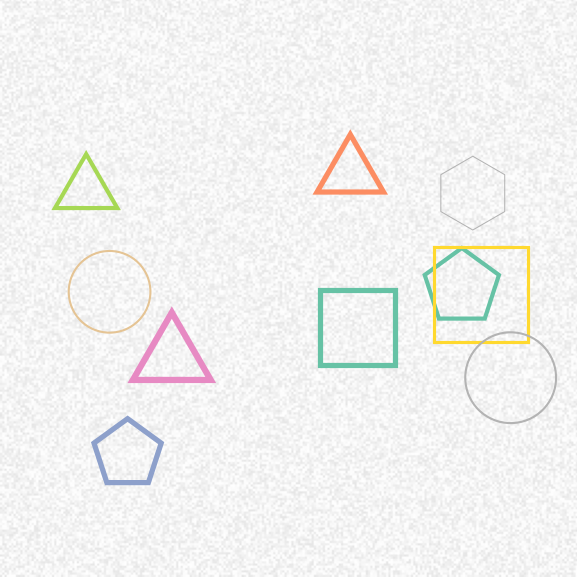[{"shape": "square", "thickness": 2.5, "radius": 0.33, "center": [0.619, 0.433]}, {"shape": "pentagon", "thickness": 2, "radius": 0.34, "center": [0.8, 0.502]}, {"shape": "triangle", "thickness": 2.5, "radius": 0.33, "center": [0.607, 0.7]}, {"shape": "pentagon", "thickness": 2.5, "radius": 0.31, "center": [0.221, 0.213]}, {"shape": "triangle", "thickness": 3, "radius": 0.39, "center": [0.297, 0.38]}, {"shape": "triangle", "thickness": 2, "radius": 0.31, "center": [0.149, 0.67]}, {"shape": "square", "thickness": 1.5, "radius": 0.41, "center": [0.833, 0.489]}, {"shape": "circle", "thickness": 1, "radius": 0.35, "center": [0.19, 0.494]}, {"shape": "circle", "thickness": 1, "radius": 0.39, "center": [0.884, 0.345]}, {"shape": "hexagon", "thickness": 0.5, "radius": 0.32, "center": [0.819, 0.665]}]